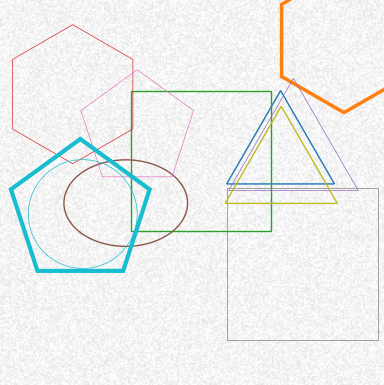[{"shape": "triangle", "thickness": 1, "radius": 0.81, "center": [0.729, 0.603]}, {"shape": "hexagon", "thickness": 2.5, "radius": 0.94, "center": [0.894, 0.895]}, {"shape": "square", "thickness": 1, "radius": 0.91, "center": [0.523, 0.582]}, {"shape": "hexagon", "thickness": 0.5, "radius": 0.9, "center": [0.189, 0.755]}, {"shape": "triangle", "thickness": 0.5, "radius": 0.97, "center": [0.762, 0.602]}, {"shape": "oval", "thickness": 1, "radius": 0.8, "center": [0.327, 0.472]}, {"shape": "pentagon", "thickness": 0.5, "radius": 0.77, "center": [0.356, 0.665]}, {"shape": "square", "thickness": 0.5, "radius": 0.98, "center": [0.786, 0.314]}, {"shape": "triangle", "thickness": 1, "radius": 0.84, "center": [0.731, 0.556]}, {"shape": "circle", "thickness": 0.5, "radius": 0.71, "center": [0.215, 0.444]}, {"shape": "pentagon", "thickness": 3, "radius": 0.95, "center": [0.209, 0.45]}]